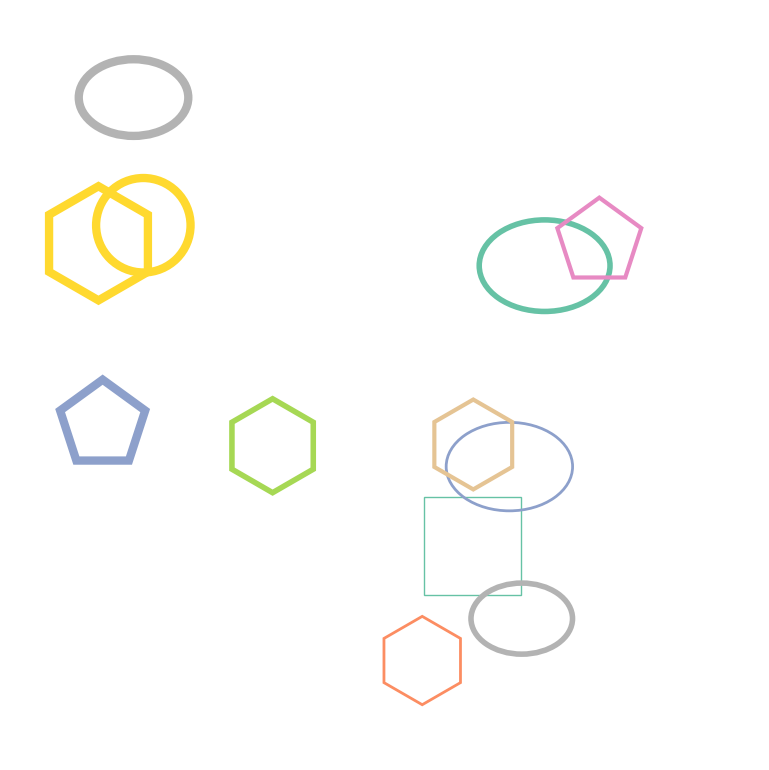[{"shape": "square", "thickness": 0.5, "radius": 0.32, "center": [0.614, 0.291]}, {"shape": "oval", "thickness": 2, "radius": 0.42, "center": [0.707, 0.655]}, {"shape": "hexagon", "thickness": 1, "radius": 0.29, "center": [0.548, 0.142]}, {"shape": "pentagon", "thickness": 3, "radius": 0.29, "center": [0.133, 0.449]}, {"shape": "oval", "thickness": 1, "radius": 0.41, "center": [0.662, 0.394]}, {"shape": "pentagon", "thickness": 1.5, "radius": 0.29, "center": [0.778, 0.686]}, {"shape": "hexagon", "thickness": 2, "radius": 0.3, "center": [0.354, 0.421]}, {"shape": "circle", "thickness": 3, "radius": 0.31, "center": [0.186, 0.707]}, {"shape": "hexagon", "thickness": 3, "radius": 0.37, "center": [0.128, 0.684]}, {"shape": "hexagon", "thickness": 1.5, "radius": 0.29, "center": [0.615, 0.423]}, {"shape": "oval", "thickness": 2, "radius": 0.33, "center": [0.678, 0.197]}, {"shape": "oval", "thickness": 3, "radius": 0.36, "center": [0.173, 0.873]}]